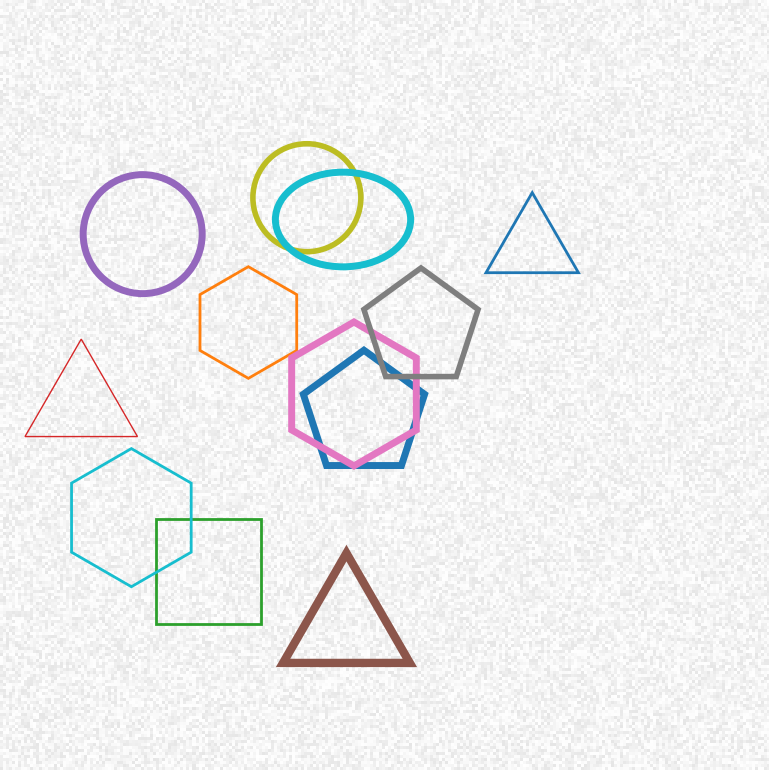[{"shape": "triangle", "thickness": 1, "radius": 0.35, "center": [0.691, 0.681]}, {"shape": "pentagon", "thickness": 2.5, "radius": 0.41, "center": [0.473, 0.462]}, {"shape": "hexagon", "thickness": 1, "radius": 0.36, "center": [0.323, 0.581]}, {"shape": "square", "thickness": 1, "radius": 0.34, "center": [0.271, 0.258]}, {"shape": "triangle", "thickness": 0.5, "radius": 0.42, "center": [0.105, 0.475]}, {"shape": "circle", "thickness": 2.5, "radius": 0.39, "center": [0.185, 0.696]}, {"shape": "triangle", "thickness": 3, "radius": 0.48, "center": [0.45, 0.187]}, {"shape": "hexagon", "thickness": 2.5, "radius": 0.47, "center": [0.46, 0.488]}, {"shape": "pentagon", "thickness": 2, "radius": 0.39, "center": [0.547, 0.574]}, {"shape": "circle", "thickness": 2, "radius": 0.35, "center": [0.399, 0.743]}, {"shape": "hexagon", "thickness": 1, "radius": 0.45, "center": [0.171, 0.328]}, {"shape": "oval", "thickness": 2.5, "radius": 0.44, "center": [0.445, 0.715]}]